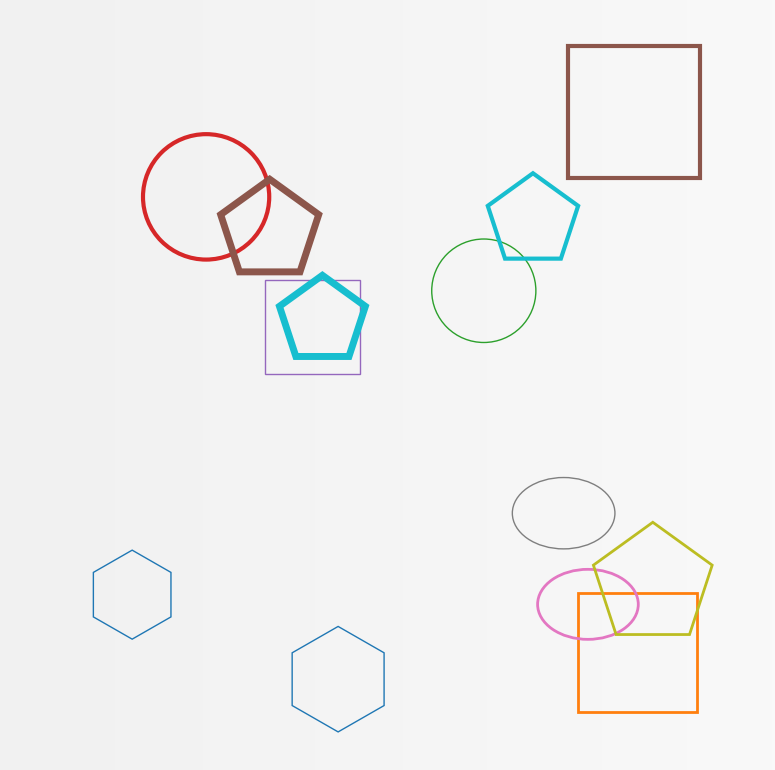[{"shape": "hexagon", "thickness": 0.5, "radius": 0.29, "center": [0.171, 0.228]}, {"shape": "hexagon", "thickness": 0.5, "radius": 0.34, "center": [0.436, 0.118]}, {"shape": "square", "thickness": 1, "radius": 0.39, "center": [0.823, 0.153]}, {"shape": "circle", "thickness": 0.5, "radius": 0.34, "center": [0.624, 0.622]}, {"shape": "circle", "thickness": 1.5, "radius": 0.41, "center": [0.266, 0.744]}, {"shape": "square", "thickness": 0.5, "radius": 0.31, "center": [0.403, 0.575]}, {"shape": "pentagon", "thickness": 2.5, "radius": 0.33, "center": [0.348, 0.701]}, {"shape": "square", "thickness": 1.5, "radius": 0.43, "center": [0.818, 0.855]}, {"shape": "oval", "thickness": 1, "radius": 0.32, "center": [0.759, 0.215]}, {"shape": "oval", "thickness": 0.5, "radius": 0.33, "center": [0.727, 0.334]}, {"shape": "pentagon", "thickness": 1, "radius": 0.4, "center": [0.842, 0.241]}, {"shape": "pentagon", "thickness": 1.5, "radius": 0.31, "center": [0.688, 0.714]}, {"shape": "pentagon", "thickness": 2.5, "radius": 0.29, "center": [0.416, 0.584]}]